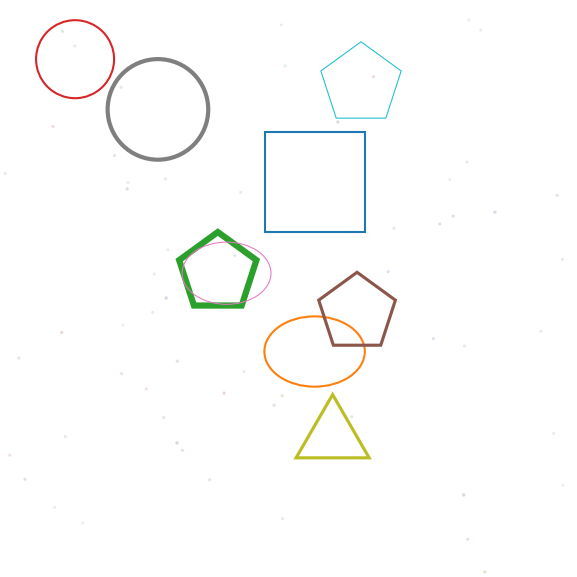[{"shape": "square", "thickness": 1, "radius": 0.43, "center": [0.545, 0.684]}, {"shape": "oval", "thickness": 1, "radius": 0.43, "center": [0.545, 0.39]}, {"shape": "pentagon", "thickness": 3, "radius": 0.35, "center": [0.377, 0.527]}, {"shape": "circle", "thickness": 1, "radius": 0.34, "center": [0.13, 0.897]}, {"shape": "pentagon", "thickness": 1.5, "radius": 0.35, "center": [0.618, 0.458]}, {"shape": "oval", "thickness": 0.5, "radius": 0.38, "center": [0.392, 0.526]}, {"shape": "circle", "thickness": 2, "radius": 0.44, "center": [0.273, 0.81]}, {"shape": "triangle", "thickness": 1.5, "radius": 0.37, "center": [0.576, 0.243]}, {"shape": "pentagon", "thickness": 0.5, "radius": 0.37, "center": [0.625, 0.854]}]